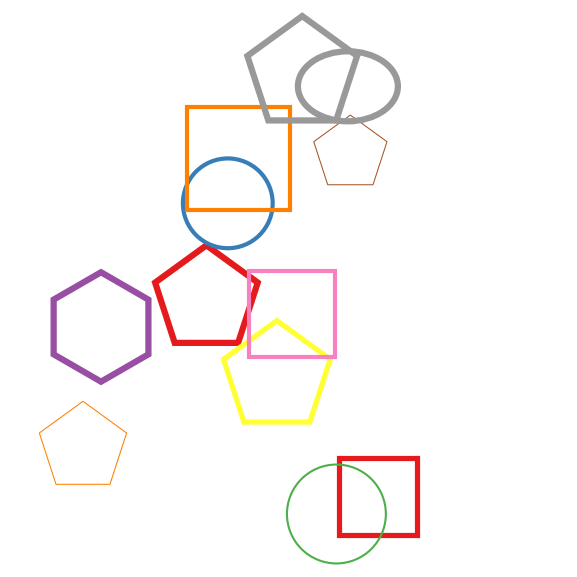[{"shape": "pentagon", "thickness": 3, "radius": 0.47, "center": [0.357, 0.481]}, {"shape": "square", "thickness": 2.5, "radius": 0.34, "center": [0.655, 0.14]}, {"shape": "circle", "thickness": 2, "radius": 0.39, "center": [0.394, 0.647]}, {"shape": "circle", "thickness": 1, "radius": 0.43, "center": [0.583, 0.109]}, {"shape": "hexagon", "thickness": 3, "radius": 0.47, "center": [0.175, 0.433]}, {"shape": "square", "thickness": 2, "radius": 0.45, "center": [0.413, 0.724]}, {"shape": "pentagon", "thickness": 0.5, "radius": 0.4, "center": [0.144, 0.225]}, {"shape": "pentagon", "thickness": 2.5, "radius": 0.49, "center": [0.479, 0.347]}, {"shape": "pentagon", "thickness": 0.5, "radius": 0.33, "center": [0.607, 0.733]}, {"shape": "square", "thickness": 2, "radius": 0.37, "center": [0.506, 0.455]}, {"shape": "oval", "thickness": 3, "radius": 0.43, "center": [0.602, 0.85]}, {"shape": "pentagon", "thickness": 3, "radius": 0.5, "center": [0.523, 0.871]}]